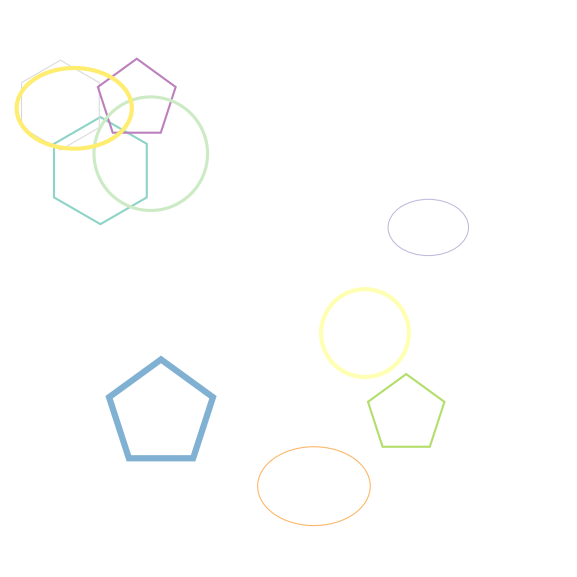[{"shape": "hexagon", "thickness": 1, "radius": 0.46, "center": [0.174, 0.704]}, {"shape": "circle", "thickness": 2, "radius": 0.38, "center": [0.632, 0.422]}, {"shape": "oval", "thickness": 0.5, "radius": 0.35, "center": [0.742, 0.605]}, {"shape": "pentagon", "thickness": 3, "radius": 0.47, "center": [0.279, 0.282]}, {"shape": "oval", "thickness": 0.5, "radius": 0.49, "center": [0.544, 0.157]}, {"shape": "pentagon", "thickness": 1, "radius": 0.35, "center": [0.703, 0.282]}, {"shape": "hexagon", "thickness": 0.5, "radius": 0.39, "center": [0.105, 0.817]}, {"shape": "pentagon", "thickness": 1, "radius": 0.35, "center": [0.237, 0.827]}, {"shape": "circle", "thickness": 1.5, "radius": 0.49, "center": [0.261, 0.733]}, {"shape": "oval", "thickness": 2, "radius": 0.5, "center": [0.129, 0.812]}]